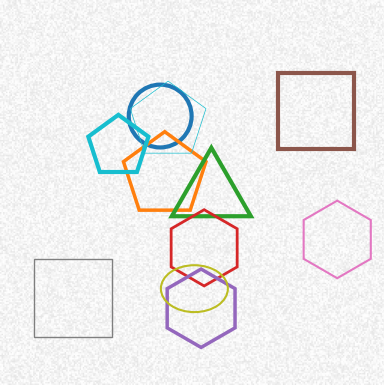[{"shape": "circle", "thickness": 3, "radius": 0.41, "center": [0.416, 0.699]}, {"shape": "pentagon", "thickness": 2.5, "radius": 0.56, "center": [0.428, 0.545]}, {"shape": "triangle", "thickness": 3, "radius": 0.59, "center": [0.549, 0.498]}, {"shape": "hexagon", "thickness": 2, "radius": 0.5, "center": [0.53, 0.356]}, {"shape": "hexagon", "thickness": 2.5, "radius": 0.51, "center": [0.522, 0.199]}, {"shape": "square", "thickness": 3, "radius": 0.49, "center": [0.821, 0.711]}, {"shape": "hexagon", "thickness": 1.5, "radius": 0.5, "center": [0.876, 0.378]}, {"shape": "square", "thickness": 1, "radius": 0.51, "center": [0.19, 0.227]}, {"shape": "oval", "thickness": 1.5, "radius": 0.43, "center": [0.505, 0.25]}, {"shape": "pentagon", "thickness": 3, "radius": 0.41, "center": [0.307, 0.62]}, {"shape": "pentagon", "thickness": 0.5, "radius": 0.52, "center": [0.437, 0.686]}]